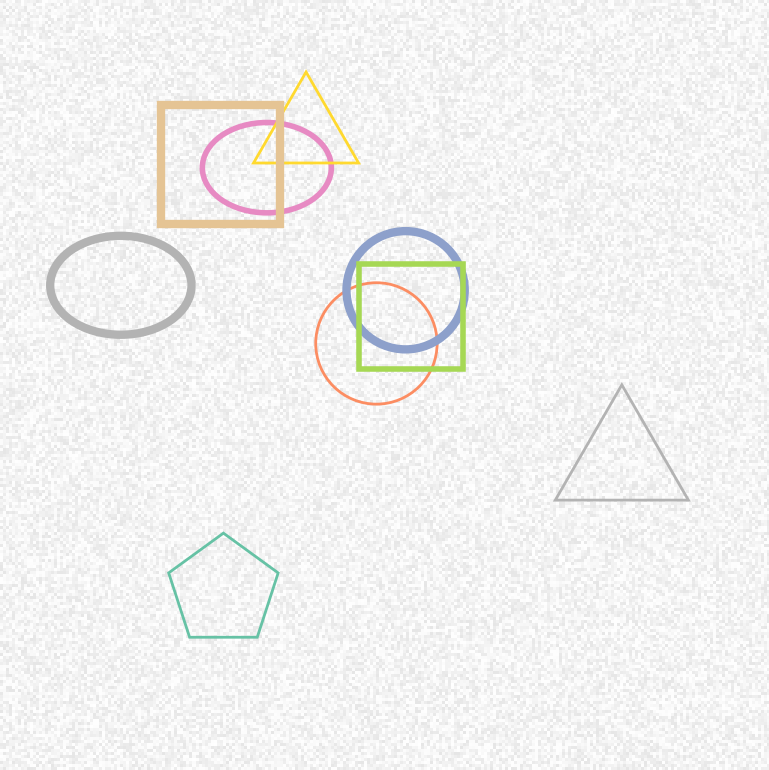[{"shape": "pentagon", "thickness": 1, "radius": 0.37, "center": [0.29, 0.233]}, {"shape": "circle", "thickness": 1, "radius": 0.39, "center": [0.489, 0.554]}, {"shape": "circle", "thickness": 3, "radius": 0.38, "center": [0.527, 0.623]}, {"shape": "oval", "thickness": 2, "radius": 0.42, "center": [0.347, 0.782]}, {"shape": "square", "thickness": 2, "radius": 0.34, "center": [0.534, 0.589]}, {"shape": "triangle", "thickness": 1, "radius": 0.39, "center": [0.397, 0.828]}, {"shape": "square", "thickness": 3, "radius": 0.39, "center": [0.286, 0.786]}, {"shape": "triangle", "thickness": 1, "radius": 0.5, "center": [0.808, 0.4]}, {"shape": "oval", "thickness": 3, "radius": 0.46, "center": [0.157, 0.63]}]